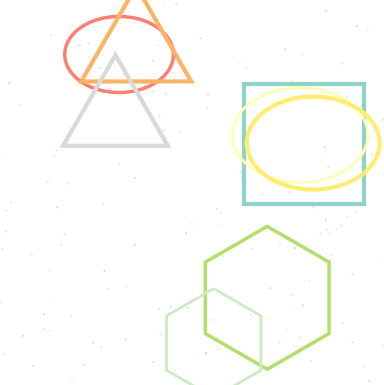[{"shape": "square", "thickness": 3, "radius": 0.78, "center": [0.79, 0.626]}, {"shape": "oval", "thickness": 2, "radius": 0.88, "center": [0.779, 0.649]}, {"shape": "oval", "thickness": 2.5, "radius": 0.71, "center": [0.309, 0.858]}, {"shape": "triangle", "thickness": 3, "radius": 0.82, "center": [0.354, 0.871]}, {"shape": "hexagon", "thickness": 2.5, "radius": 0.93, "center": [0.694, 0.226]}, {"shape": "triangle", "thickness": 3, "radius": 0.79, "center": [0.3, 0.7]}, {"shape": "hexagon", "thickness": 2, "radius": 0.71, "center": [0.555, 0.109]}, {"shape": "oval", "thickness": 3, "radius": 0.86, "center": [0.813, 0.628]}]